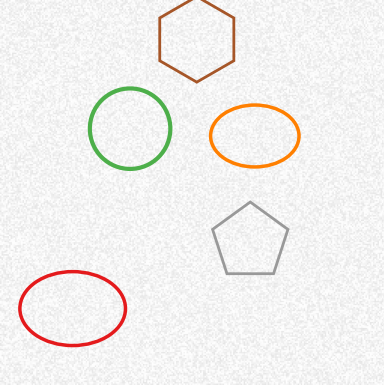[{"shape": "oval", "thickness": 2.5, "radius": 0.69, "center": [0.189, 0.198]}, {"shape": "circle", "thickness": 3, "radius": 0.52, "center": [0.338, 0.666]}, {"shape": "oval", "thickness": 2.5, "radius": 0.57, "center": [0.662, 0.647]}, {"shape": "hexagon", "thickness": 2, "radius": 0.56, "center": [0.511, 0.898]}, {"shape": "pentagon", "thickness": 2, "radius": 0.51, "center": [0.65, 0.372]}]